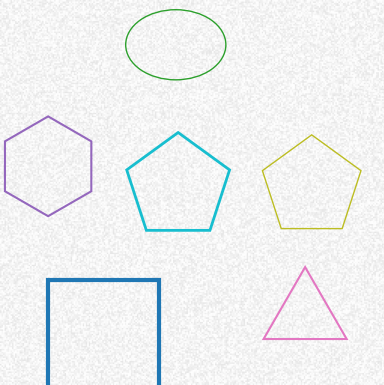[{"shape": "square", "thickness": 3, "radius": 0.72, "center": [0.269, 0.129]}, {"shape": "oval", "thickness": 1, "radius": 0.65, "center": [0.457, 0.884]}, {"shape": "hexagon", "thickness": 1.5, "radius": 0.65, "center": [0.125, 0.568]}, {"shape": "triangle", "thickness": 1.5, "radius": 0.62, "center": [0.793, 0.182]}, {"shape": "pentagon", "thickness": 1, "radius": 0.67, "center": [0.81, 0.515]}, {"shape": "pentagon", "thickness": 2, "radius": 0.7, "center": [0.463, 0.515]}]